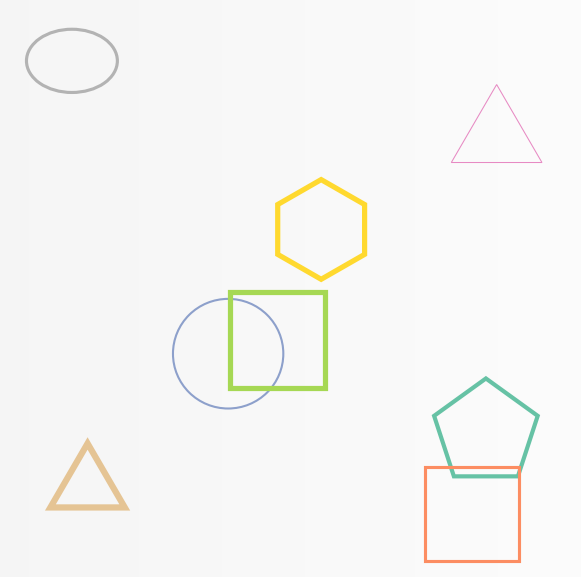[{"shape": "pentagon", "thickness": 2, "radius": 0.47, "center": [0.836, 0.25]}, {"shape": "square", "thickness": 1.5, "radius": 0.41, "center": [0.812, 0.11]}, {"shape": "circle", "thickness": 1, "radius": 0.47, "center": [0.393, 0.387]}, {"shape": "triangle", "thickness": 0.5, "radius": 0.45, "center": [0.854, 0.763]}, {"shape": "square", "thickness": 2.5, "radius": 0.41, "center": [0.477, 0.41]}, {"shape": "hexagon", "thickness": 2.5, "radius": 0.43, "center": [0.553, 0.602]}, {"shape": "triangle", "thickness": 3, "radius": 0.37, "center": [0.151, 0.157]}, {"shape": "oval", "thickness": 1.5, "radius": 0.39, "center": [0.124, 0.894]}]